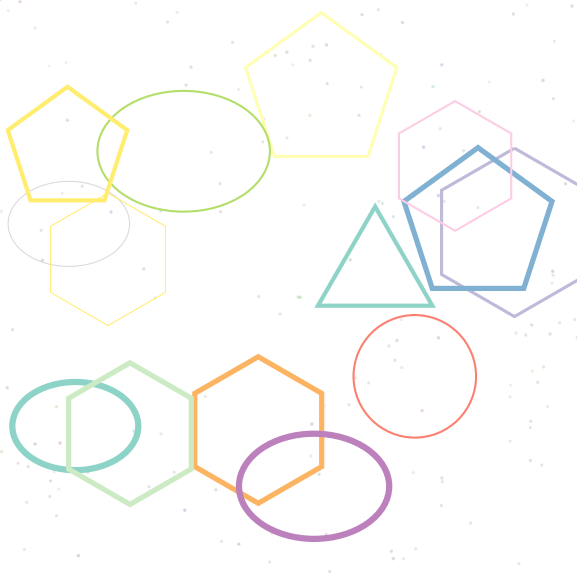[{"shape": "oval", "thickness": 3, "radius": 0.55, "center": [0.13, 0.261]}, {"shape": "triangle", "thickness": 2, "radius": 0.57, "center": [0.65, 0.527]}, {"shape": "pentagon", "thickness": 1.5, "radius": 0.69, "center": [0.556, 0.84]}, {"shape": "hexagon", "thickness": 1.5, "radius": 0.73, "center": [0.891, 0.597]}, {"shape": "circle", "thickness": 1, "radius": 0.53, "center": [0.718, 0.347]}, {"shape": "pentagon", "thickness": 2.5, "radius": 0.67, "center": [0.828, 0.609]}, {"shape": "hexagon", "thickness": 2.5, "radius": 0.63, "center": [0.447, 0.255]}, {"shape": "oval", "thickness": 1, "radius": 0.75, "center": [0.318, 0.737]}, {"shape": "hexagon", "thickness": 1, "radius": 0.56, "center": [0.788, 0.712]}, {"shape": "oval", "thickness": 0.5, "radius": 0.53, "center": [0.119, 0.611]}, {"shape": "oval", "thickness": 3, "radius": 0.65, "center": [0.544, 0.157]}, {"shape": "hexagon", "thickness": 2.5, "radius": 0.61, "center": [0.225, 0.248]}, {"shape": "hexagon", "thickness": 0.5, "radius": 0.57, "center": [0.187, 0.55]}, {"shape": "pentagon", "thickness": 2, "radius": 0.54, "center": [0.117, 0.74]}]